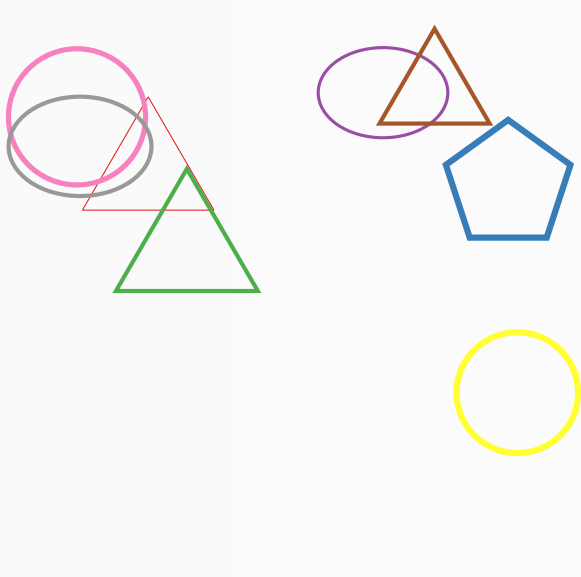[{"shape": "triangle", "thickness": 0.5, "radius": 0.65, "center": [0.255, 0.701]}, {"shape": "pentagon", "thickness": 3, "radius": 0.56, "center": [0.874, 0.679]}, {"shape": "triangle", "thickness": 2, "radius": 0.7, "center": [0.321, 0.566]}, {"shape": "oval", "thickness": 1.5, "radius": 0.56, "center": [0.659, 0.839]}, {"shape": "circle", "thickness": 3, "radius": 0.52, "center": [0.89, 0.319]}, {"shape": "triangle", "thickness": 2, "radius": 0.55, "center": [0.748, 0.84]}, {"shape": "circle", "thickness": 2.5, "radius": 0.59, "center": [0.132, 0.797]}, {"shape": "oval", "thickness": 2, "radius": 0.61, "center": [0.138, 0.746]}]